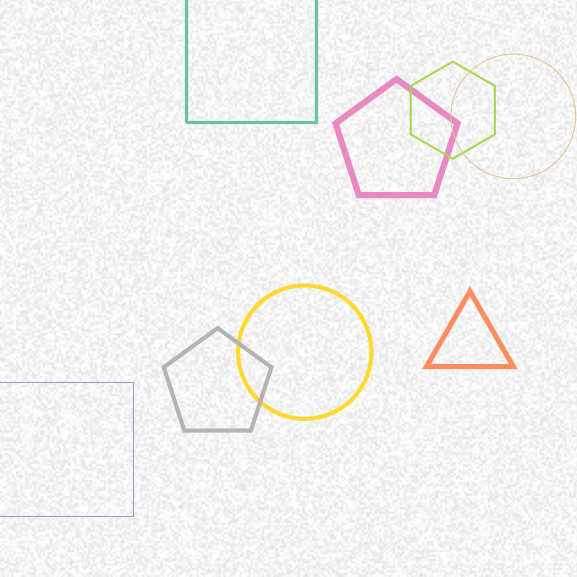[{"shape": "square", "thickness": 1.5, "radius": 0.56, "center": [0.435, 0.899]}, {"shape": "triangle", "thickness": 2.5, "radius": 0.43, "center": [0.814, 0.408]}, {"shape": "square", "thickness": 0.5, "radius": 0.58, "center": [0.113, 0.222]}, {"shape": "pentagon", "thickness": 3, "radius": 0.56, "center": [0.687, 0.751]}, {"shape": "hexagon", "thickness": 1, "radius": 0.42, "center": [0.784, 0.808]}, {"shape": "circle", "thickness": 2, "radius": 0.58, "center": [0.528, 0.389]}, {"shape": "circle", "thickness": 0.5, "radius": 0.54, "center": [0.889, 0.798]}, {"shape": "pentagon", "thickness": 2, "radius": 0.49, "center": [0.377, 0.333]}]